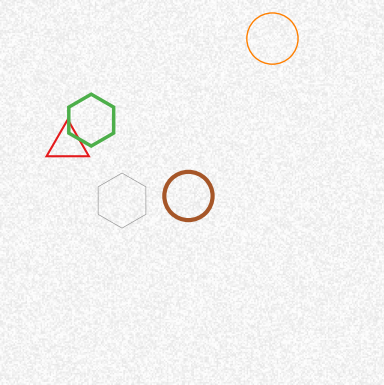[{"shape": "triangle", "thickness": 1.5, "radius": 0.32, "center": [0.176, 0.626]}, {"shape": "hexagon", "thickness": 2.5, "radius": 0.34, "center": [0.237, 0.688]}, {"shape": "circle", "thickness": 1, "radius": 0.33, "center": [0.708, 0.9]}, {"shape": "circle", "thickness": 3, "radius": 0.31, "center": [0.49, 0.491]}, {"shape": "hexagon", "thickness": 0.5, "radius": 0.36, "center": [0.317, 0.479]}]